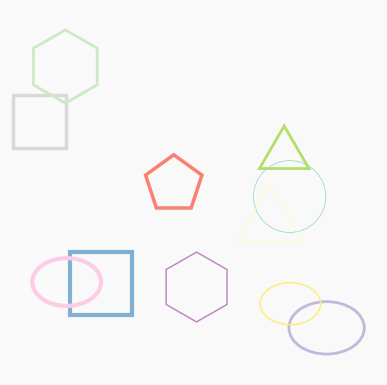[{"shape": "circle", "thickness": 0.5, "radius": 0.47, "center": [0.748, 0.49]}, {"shape": "triangle", "thickness": 0.5, "radius": 0.49, "center": [0.697, 0.422]}, {"shape": "oval", "thickness": 2, "radius": 0.49, "center": [0.843, 0.148]}, {"shape": "pentagon", "thickness": 2.5, "radius": 0.38, "center": [0.448, 0.522]}, {"shape": "square", "thickness": 3, "radius": 0.41, "center": [0.261, 0.263]}, {"shape": "triangle", "thickness": 2, "radius": 0.37, "center": [0.733, 0.599]}, {"shape": "oval", "thickness": 3, "radius": 0.44, "center": [0.172, 0.267]}, {"shape": "square", "thickness": 2.5, "radius": 0.35, "center": [0.102, 0.684]}, {"shape": "hexagon", "thickness": 1, "radius": 0.45, "center": [0.507, 0.255]}, {"shape": "hexagon", "thickness": 2, "radius": 0.48, "center": [0.169, 0.827]}, {"shape": "oval", "thickness": 1, "radius": 0.39, "center": [0.749, 0.211]}]